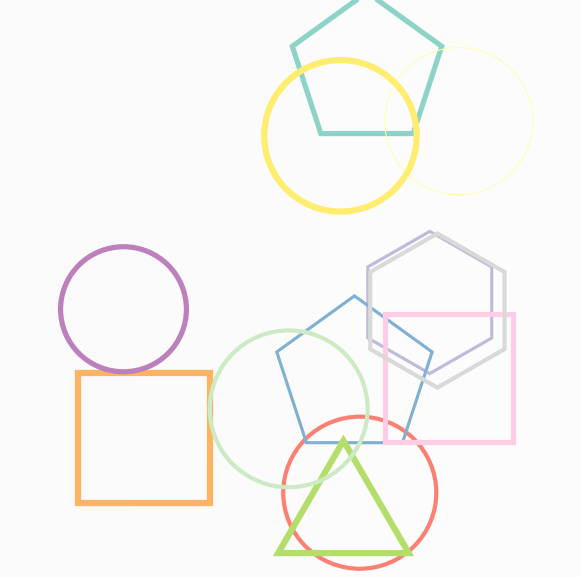[{"shape": "pentagon", "thickness": 2.5, "radius": 0.68, "center": [0.631, 0.877]}, {"shape": "circle", "thickness": 0.5, "radius": 0.64, "center": [0.789, 0.79]}, {"shape": "hexagon", "thickness": 1.5, "radius": 0.62, "center": [0.739, 0.475]}, {"shape": "circle", "thickness": 2, "radius": 0.66, "center": [0.619, 0.146]}, {"shape": "pentagon", "thickness": 1.5, "radius": 0.7, "center": [0.61, 0.346]}, {"shape": "square", "thickness": 3, "radius": 0.57, "center": [0.247, 0.241]}, {"shape": "triangle", "thickness": 3, "radius": 0.65, "center": [0.591, 0.106]}, {"shape": "square", "thickness": 2.5, "radius": 0.55, "center": [0.772, 0.345]}, {"shape": "hexagon", "thickness": 2, "radius": 0.67, "center": [0.753, 0.461]}, {"shape": "circle", "thickness": 2.5, "radius": 0.54, "center": [0.212, 0.464]}, {"shape": "circle", "thickness": 2, "radius": 0.68, "center": [0.497, 0.291]}, {"shape": "circle", "thickness": 3, "radius": 0.66, "center": [0.586, 0.764]}]